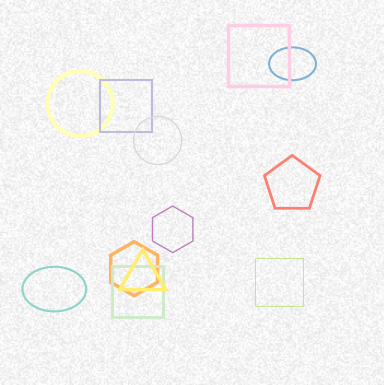[{"shape": "oval", "thickness": 1.5, "radius": 0.41, "center": [0.141, 0.249]}, {"shape": "circle", "thickness": 3, "radius": 0.42, "center": [0.208, 0.731]}, {"shape": "square", "thickness": 1.5, "radius": 0.34, "center": [0.328, 0.724]}, {"shape": "pentagon", "thickness": 2, "radius": 0.38, "center": [0.759, 0.52]}, {"shape": "oval", "thickness": 1.5, "radius": 0.3, "center": [0.76, 0.834]}, {"shape": "hexagon", "thickness": 2.5, "radius": 0.35, "center": [0.348, 0.302]}, {"shape": "square", "thickness": 0.5, "radius": 0.31, "center": [0.725, 0.267]}, {"shape": "square", "thickness": 2.5, "radius": 0.4, "center": [0.671, 0.856]}, {"shape": "circle", "thickness": 1, "radius": 0.31, "center": [0.41, 0.635]}, {"shape": "hexagon", "thickness": 1, "radius": 0.3, "center": [0.449, 0.404]}, {"shape": "square", "thickness": 2, "radius": 0.33, "center": [0.358, 0.243]}, {"shape": "triangle", "thickness": 2.5, "radius": 0.35, "center": [0.371, 0.282]}]